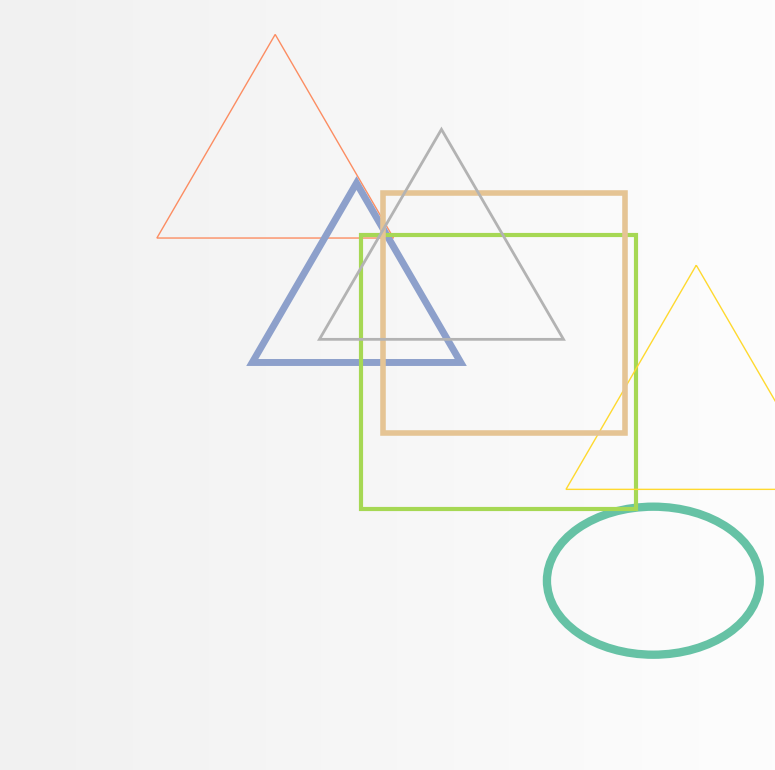[{"shape": "oval", "thickness": 3, "radius": 0.69, "center": [0.843, 0.246]}, {"shape": "triangle", "thickness": 0.5, "radius": 0.88, "center": [0.355, 0.779]}, {"shape": "triangle", "thickness": 2.5, "radius": 0.78, "center": [0.46, 0.607]}, {"shape": "square", "thickness": 1.5, "radius": 0.89, "center": [0.643, 0.517]}, {"shape": "triangle", "thickness": 0.5, "radius": 0.97, "center": [0.898, 0.462]}, {"shape": "square", "thickness": 2, "radius": 0.78, "center": [0.651, 0.594]}, {"shape": "triangle", "thickness": 1, "radius": 0.91, "center": [0.57, 0.65]}]